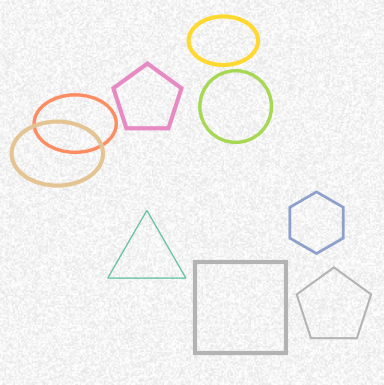[{"shape": "triangle", "thickness": 1, "radius": 0.59, "center": [0.381, 0.336]}, {"shape": "oval", "thickness": 2.5, "radius": 0.53, "center": [0.195, 0.679]}, {"shape": "hexagon", "thickness": 2, "radius": 0.4, "center": [0.822, 0.422]}, {"shape": "pentagon", "thickness": 3, "radius": 0.46, "center": [0.383, 0.742]}, {"shape": "circle", "thickness": 2.5, "radius": 0.47, "center": [0.612, 0.723]}, {"shape": "oval", "thickness": 3, "radius": 0.45, "center": [0.58, 0.894]}, {"shape": "oval", "thickness": 3, "radius": 0.59, "center": [0.149, 0.601]}, {"shape": "pentagon", "thickness": 1.5, "radius": 0.51, "center": [0.867, 0.204]}, {"shape": "square", "thickness": 3, "radius": 0.59, "center": [0.625, 0.202]}]